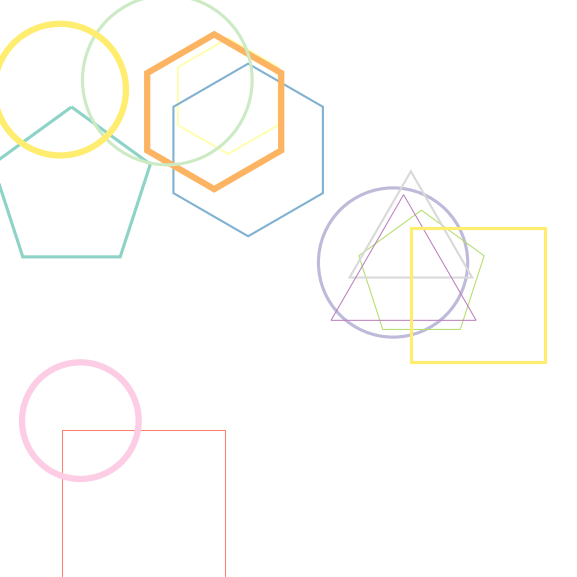[{"shape": "pentagon", "thickness": 1.5, "radius": 0.72, "center": [0.124, 0.67]}, {"shape": "hexagon", "thickness": 1, "radius": 0.5, "center": [0.395, 0.833]}, {"shape": "circle", "thickness": 1.5, "radius": 0.65, "center": [0.681, 0.545]}, {"shape": "square", "thickness": 0.5, "radius": 0.71, "center": [0.248, 0.113]}, {"shape": "hexagon", "thickness": 1, "radius": 0.75, "center": [0.43, 0.739]}, {"shape": "hexagon", "thickness": 3, "radius": 0.67, "center": [0.371, 0.806]}, {"shape": "pentagon", "thickness": 0.5, "radius": 0.57, "center": [0.73, 0.521]}, {"shape": "circle", "thickness": 3, "radius": 0.51, "center": [0.139, 0.271]}, {"shape": "triangle", "thickness": 1, "radius": 0.61, "center": [0.711, 0.58]}, {"shape": "triangle", "thickness": 0.5, "radius": 0.73, "center": [0.699, 0.517]}, {"shape": "circle", "thickness": 1.5, "radius": 0.73, "center": [0.29, 0.861]}, {"shape": "square", "thickness": 1.5, "radius": 0.58, "center": [0.828, 0.488]}, {"shape": "circle", "thickness": 3, "radius": 0.57, "center": [0.104, 0.844]}]